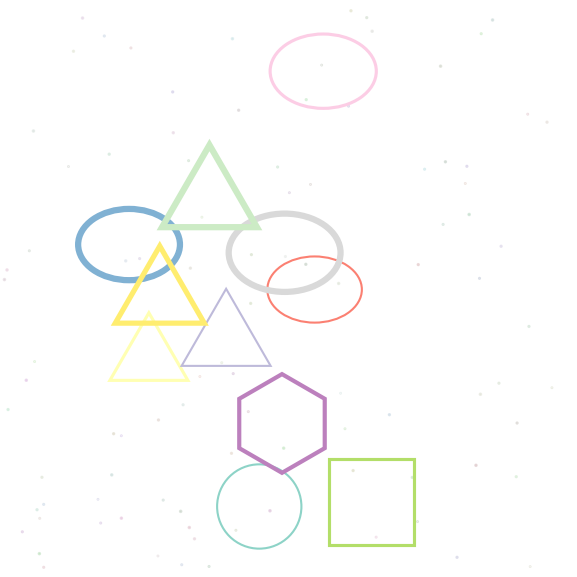[{"shape": "circle", "thickness": 1, "radius": 0.36, "center": [0.449, 0.122]}, {"shape": "triangle", "thickness": 1.5, "radius": 0.39, "center": [0.258, 0.379]}, {"shape": "triangle", "thickness": 1, "radius": 0.44, "center": [0.392, 0.41]}, {"shape": "oval", "thickness": 1, "radius": 0.41, "center": [0.545, 0.498]}, {"shape": "oval", "thickness": 3, "radius": 0.44, "center": [0.223, 0.576]}, {"shape": "square", "thickness": 1.5, "radius": 0.37, "center": [0.643, 0.129]}, {"shape": "oval", "thickness": 1.5, "radius": 0.46, "center": [0.56, 0.876]}, {"shape": "oval", "thickness": 3, "radius": 0.48, "center": [0.493, 0.561]}, {"shape": "hexagon", "thickness": 2, "radius": 0.43, "center": [0.488, 0.266]}, {"shape": "triangle", "thickness": 3, "radius": 0.47, "center": [0.363, 0.653]}, {"shape": "triangle", "thickness": 2.5, "radius": 0.45, "center": [0.277, 0.484]}]